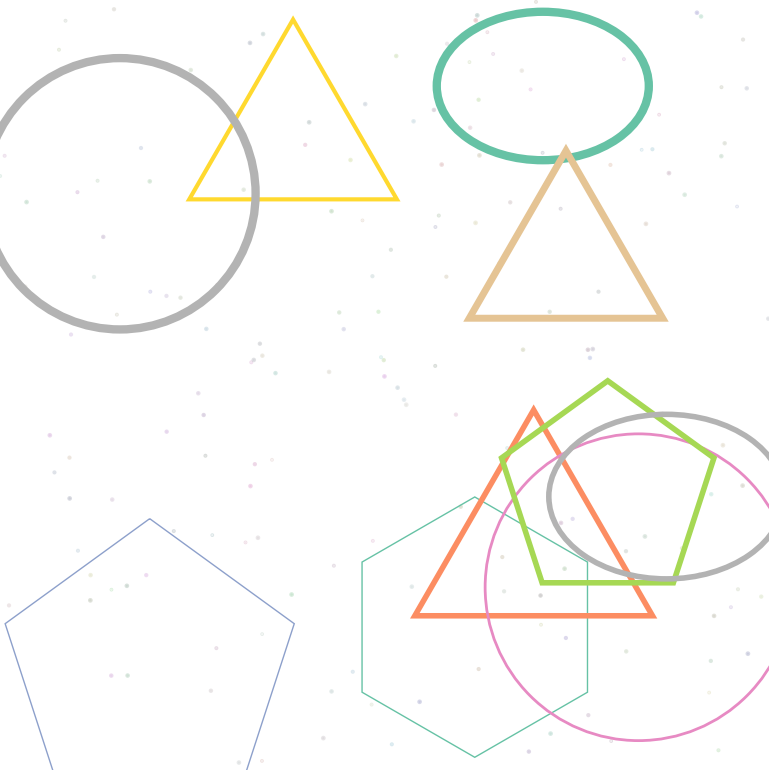[{"shape": "hexagon", "thickness": 0.5, "radius": 0.85, "center": [0.617, 0.186]}, {"shape": "oval", "thickness": 3, "radius": 0.69, "center": [0.705, 0.888]}, {"shape": "triangle", "thickness": 2, "radius": 0.89, "center": [0.693, 0.289]}, {"shape": "pentagon", "thickness": 0.5, "radius": 0.99, "center": [0.194, 0.129]}, {"shape": "circle", "thickness": 1, "radius": 1.0, "center": [0.829, 0.237]}, {"shape": "pentagon", "thickness": 2, "radius": 0.72, "center": [0.789, 0.36]}, {"shape": "triangle", "thickness": 1.5, "radius": 0.78, "center": [0.381, 0.819]}, {"shape": "triangle", "thickness": 2.5, "radius": 0.73, "center": [0.735, 0.659]}, {"shape": "circle", "thickness": 3, "radius": 0.88, "center": [0.156, 0.748]}, {"shape": "oval", "thickness": 2, "radius": 0.76, "center": [0.865, 0.355]}]